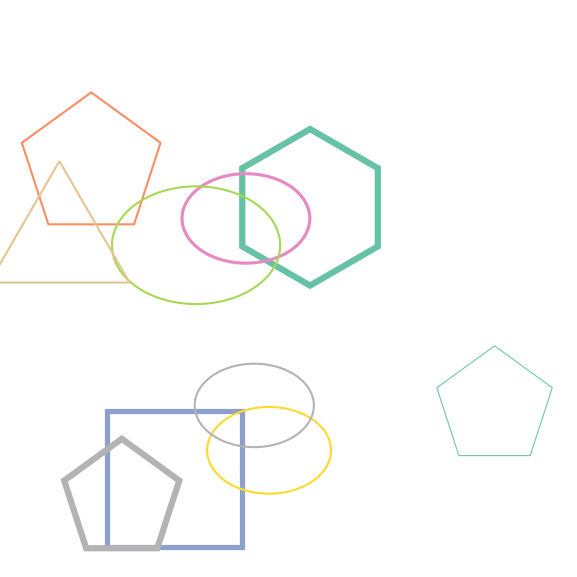[{"shape": "pentagon", "thickness": 0.5, "radius": 0.53, "center": [0.856, 0.295]}, {"shape": "hexagon", "thickness": 3, "radius": 0.68, "center": [0.537, 0.64]}, {"shape": "pentagon", "thickness": 1, "radius": 0.63, "center": [0.158, 0.713]}, {"shape": "square", "thickness": 2.5, "radius": 0.59, "center": [0.302, 0.17]}, {"shape": "oval", "thickness": 1.5, "radius": 0.55, "center": [0.426, 0.621]}, {"shape": "oval", "thickness": 1, "radius": 0.73, "center": [0.34, 0.575]}, {"shape": "oval", "thickness": 1, "radius": 0.54, "center": [0.466, 0.219]}, {"shape": "triangle", "thickness": 1, "radius": 0.7, "center": [0.103, 0.58]}, {"shape": "oval", "thickness": 1, "radius": 0.52, "center": [0.44, 0.297]}, {"shape": "pentagon", "thickness": 3, "radius": 0.52, "center": [0.211, 0.135]}]